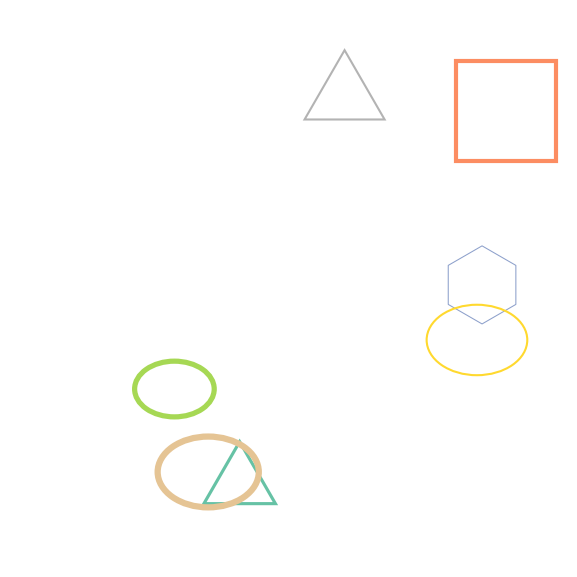[{"shape": "triangle", "thickness": 1.5, "radius": 0.36, "center": [0.415, 0.163]}, {"shape": "square", "thickness": 2, "radius": 0.43, "center": [0.876, 0.807]}, {"shape": "hexagon", "thickness": 0.5, "radius": 0.34, "center": [0.835, 0.506]}, {"shape": "oval", "thickness": 2.5, "radius": 0.34, "center": [0.302, 0.326]}, {"shape": "oval", "thickness": 1, "radius": 0.44, "center": [0.826, 0.41]}, {"shape": "oval", "thickness": 3, "radius": 0.44, "center": [0.361, 0.182]}, {"shape": "triangle", "thickness": 1, "radius": 0.4, "center": [0.597, 0.832]}]